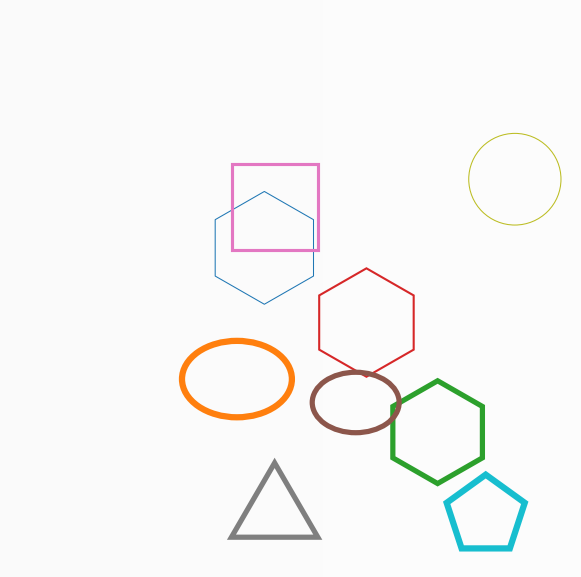[{"shape": "hexagon", "thickness": 0.5, "radius": 0.49, "center": [0.455, 0.57]}, {"shape": "oval", "thickness": 3, "radius": 0.47, "center": [0.408, 0.343]}, {"shape": "hexagon", "thickness": 2.5, "radius": 0.44, "center": [0.753, 0.251]}, {"shape": "hexagon", "thickness": 1, "radius": 0.47, "center": [0.63, 0.441]}, {"shape": "oval", "thickness": 2.5, "radius": 0.37, "center": [0.612, 0.302]}, {"shape": "square", "thickness": 1.5, "radius": 0.37, "center": [0.473, 0.641]}, {"shape": "triangle", "thickness": 2.5, "radius": 0.43, "center": [0.472, 0.112]}, {"shape": "circle", "thickness": 0.5, "radius": 0.4, "center": [0.886, 0.689]}, {"shape": "pentagon", "thickness": 3, "radius": 0.35, "center": [0.836, 0.107]}]